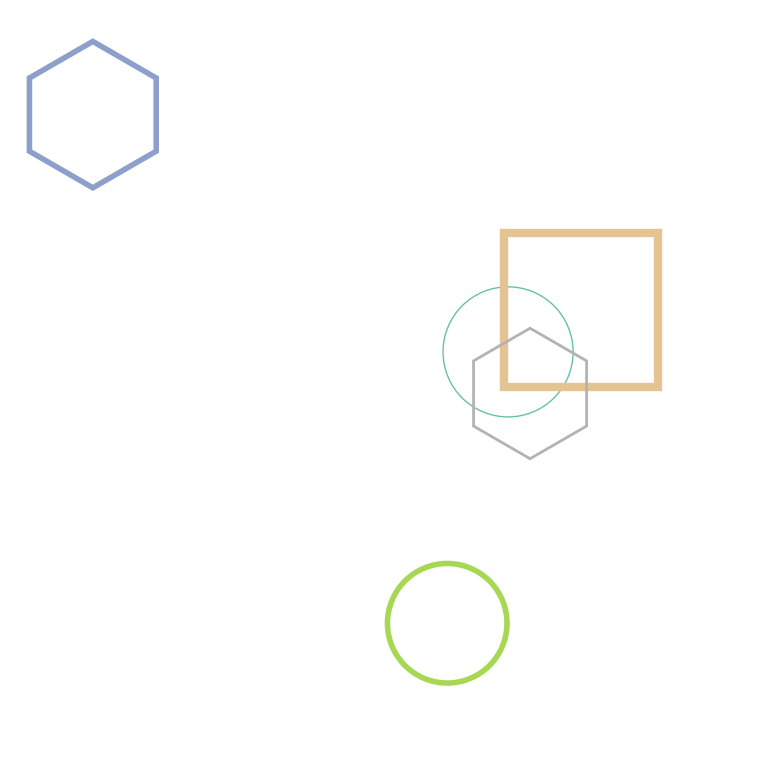[{"shape": "circle", "thickness": 0.5, "radius": 0.42, "center": [0.66, 0.543]}, {"shape": "hexagon", "thickness": 2, "radius": 0.48, "center": [0.121, 0.851]}, {"shape": "circle", "thickness": 2, "radius": 0.39, "center": [0.581, 0.191]}, {"shape": "square", "thickness": 3, "radius": 0.5, "center": [0.755, 0.597]}, {"shape": "hexagon", "thickness": 1, "radius": 0.42, "center": [0.688, 0.489]}]